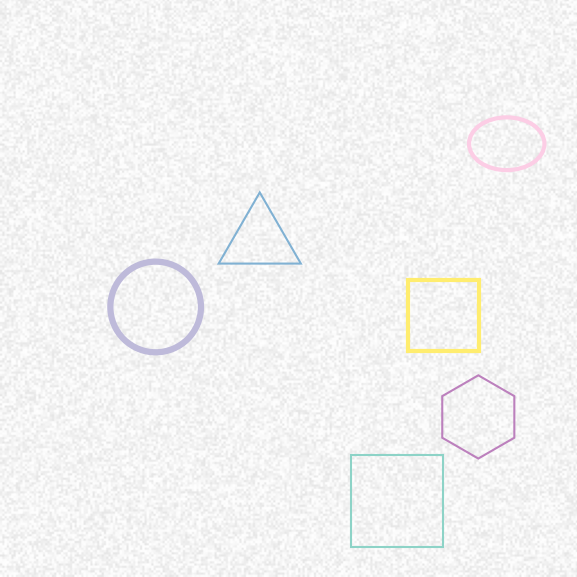[{"shape": "square", "thickness": 1, "radius": 0.4, "center": [0.687, 0.131]}, {"shape": "circle", "thickness": 3, "radius": 0.39, "center": [0.27, 0.468]}, {"shape": "triangle", "thickness": 1, "radius": 0.41, "center": [0.45, 0.584]}, {"shape": "oval", "thickness": 2, "radius": 0.33, "center": [0.877, 0.75]}, {"shape": "hexagon", "thickness": 1, "radius": 0.36, "center": [0.828, 0.277]}, {"shape": "square", "thickness": 2, "radius": 0.31, "center": [0.768, 0.453]}]